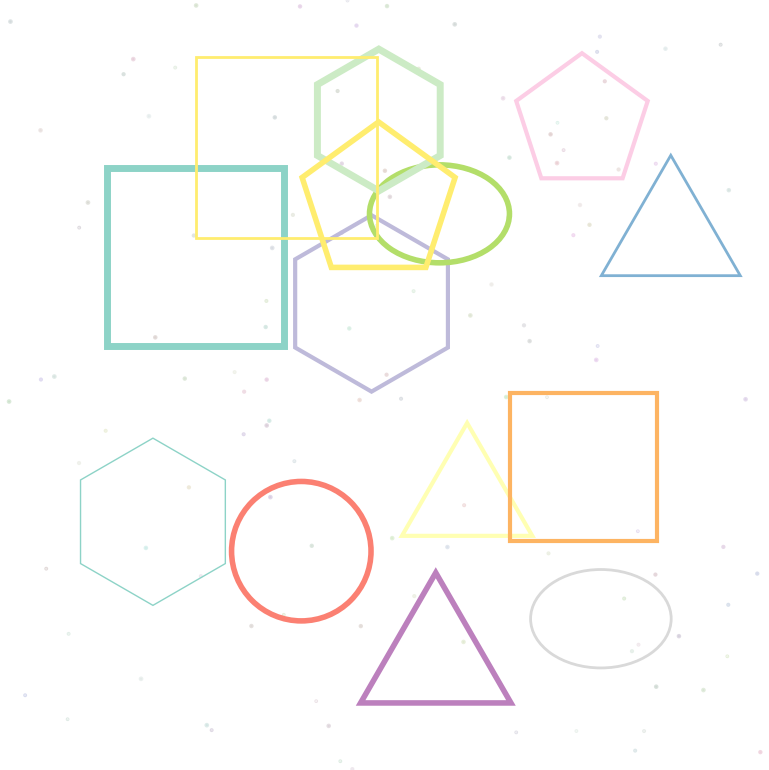[{"shape": "hexagon", "thickness": 0.5, "radius": 0.54, "center": [0.199, 0.322]}, {"shape": "square", "thickness": 2.5, "radius": 0.58, "center": [0.254, 0.666]}, {"shape": "triangle", "thickness": 1.5, "radius": 0.49, "center": [0.607, 0.353]}, {"shape": "hexagon", "thickness": 1.5, "radius": 0.57, "center": [0.483, 0.606]}, {"shape": "circle", "thickness": 2, "radius": 0.45, "center": [0.391, 0.284]}, {"shape": "triangle", "thickness": 1, "radius": 0.52, "center": [0.871, 0.694]}, {"shape": "square", "thickness": 1.5, "radius": 0.48, "center": [0.758, 0.394]}, {"shape": "oval", "thickness": 2, "radius": 0.45, "center": [0.571, 0.722]}, {"shape": "pentagon", "thickness": 1.5, "radius": 0.45, "center": [0.756, 0.841]}, {"shape": "oval", "thickness": 1, "radius": 0.46, "center": [0.78, 0.196]}, {"shape": "triangle", "thickness": 2, "radius": 0.56, "center": [0.566, 0.143]}, {"shape": "hexagon", "thickness": 2.5, "radius": 0.46, "center": [0.492, 0.844]}, {"shape": "pentagon", "thickness": 2, "radius": 0.52, "center": [0.492, 0.737]}, {"shape": "square", "thickness": 1, "radius": 0.59, "center": [0.372, 0.809]}]